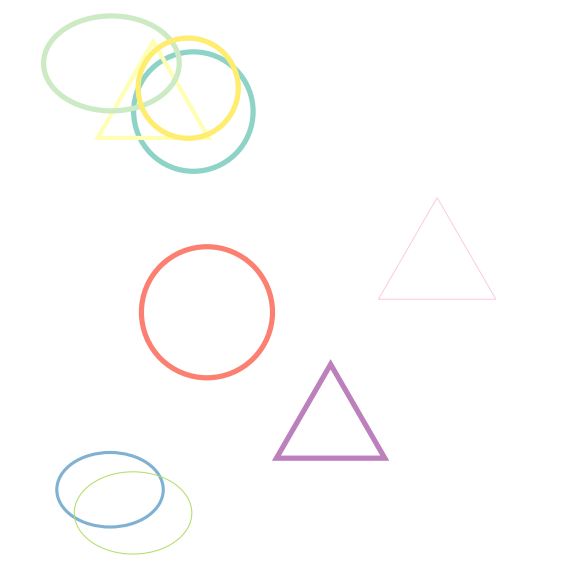[{"shape": "circle", "thickness": 2.5, "radius": 0.52, "center": [0.335, 0.806]}, {"shape": "triangle", "thickness": 2, "radius": 0.56, "center": [0.265, 0.816]}, {"shape": "circle", "thickness": 2.5, "radius": 0.57, "center": [0.358, 0.458]}, {"shape": "oval", "thickness": 1.5, "radius": 0.46, "center": [0.191, 0.151]}, {"shape": "oval", "thickness": 0.5, "radius": 0.51, "center": [0.23, 0.111]}, {"shape": "triangle", "thickness": 0.5, "radius": 0.59, "center": [0.757, 0.54]}, {"shape": "triangle", "thickness": 2.5, "radius": 0.54, "center": [0.572, 0.26]}, {"shape": "oval", "thickness": 2.5, "radius": 0.59, "center": [0.193, 0.889]}, {"shape": "circle", "thickness": 2.5, "radius": 0.43, "center": [0.326, 0.846]}]